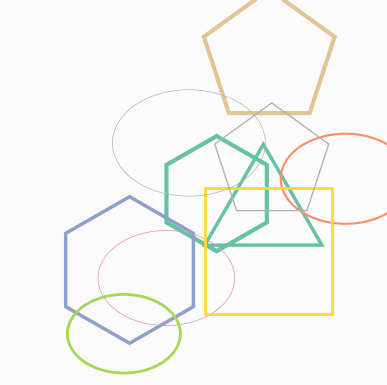[{"shape": "triangle", "thickness": 2.5, "radius": 0.87, "center": [0.68, 0.451]}, {"shape": "hexagon", "thickness": 3, "radius": 0.75, "center": [0.559, 0.497]}, {"shape": "oval", "thickness": 1.5, "radius": 0.84, "center": [0.892, 0.536]}, {"shape": "hexagon", "thickness": 2.5, "radius": 0.95, "center": [0.334, 0.299]}, {"shape": "oval", "thickness": 0.5, "radius": 0.88, "center": [0.429, 0.278]}, {"shape": "oval", "thickness": 2, "radius": 0.73, "center": [0.32, 0.133]}, {"shape": "square", "thickness": 2, "radius": 0.82, "center": [0.693, 0.349]}, {"shape": "pentagon", "thickness": 3, "radius": 0.89, "center": [0.695, 0.85]}, {"shape": "oval", "thickness": 0.5, "radius": 0.99, "center": [0.488, 0.629]}, {"shape": "pentagon", "thickness": 1, "radius": 0.77, "center": [0.701, 0.578]}]